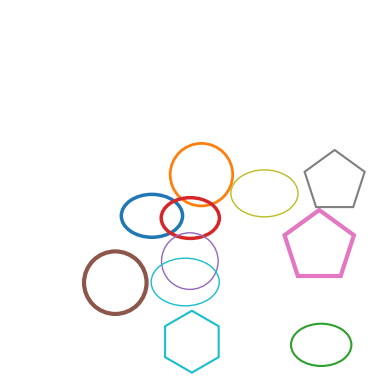[{"shape": "oval", "thickness": 2.5, "radius": 0.4, "center": [0.395, 0.439]}, {"shape": "circle", "thickness": 2, "radius": 0.41, "center": [0.523, 0.546]}, {"shape": "oval", "thickness": 1.5, "radius": 0.39, "center": [0.834, 0.104]}, {"shape": "oval", "thickness": 2.5, "radius": 0.38, "center": [0.494, 0.434]}, {"shape": "circle", "thickness": 1, "radius": 0.37, "center": [0.493, 0.322]}, {"shape": "circle", "thickness": 3, "radius": 0.41, "center": [0.299, 0.266]}, {"shape": "pentagon", "thickness": 3, "radius": 0.47, "center": [0.829, 0.36]}, {"shape": "pentagon", "thickness": 1.5, "radius": 0.41, "center": [0.869, 0.528]}, {"shape": "oval", "thickness": 1, "radius": 0.44, "center": [0.687, 0.498]}, {"shape": "oval", "thickness": 1, "radius": 0.44, "center": [0.481, 0.267]}, {"shape": "hexagon", "thickness": 1.5, "radius": 0.4, "center": [0.498, 0.113]}]